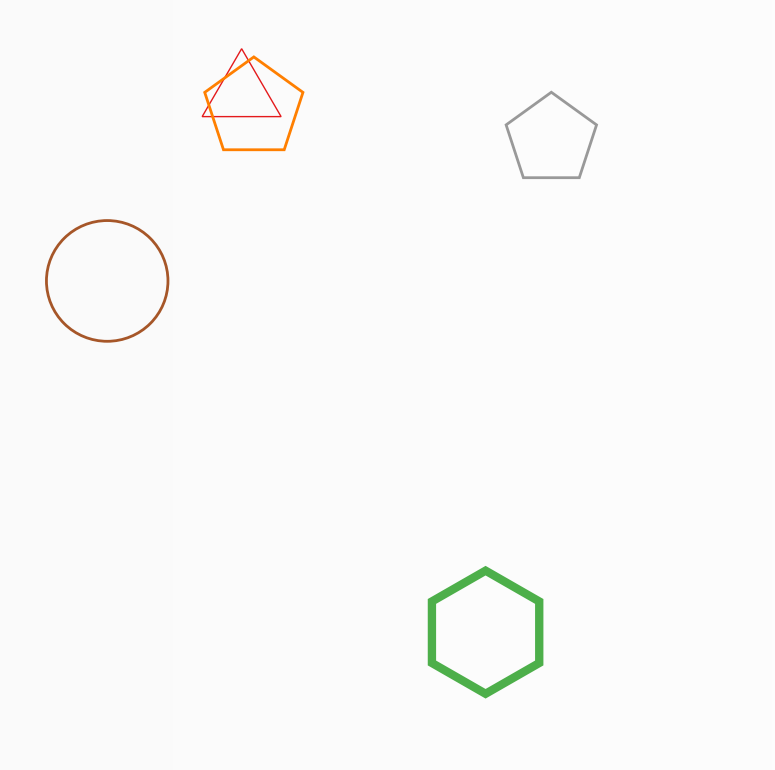[{"shape": "triangle", "thickness": 0.5, "radius": 0.29, "center": [0.312, 0.878]}, {"shape": "hexagon", "thickness": 3, "radius": 0.4, "center": [0.627, 0.179]}, {"shape": "pentagon", "thickness": 1, "radius": 0.33, "center": [0.328, 0.859]}, {"shape": "circle", "thickness": 1, "radius": 0.39, "center": [0.138, 0.635]}, {"shape": "pentagon", "thickness": 1, "radius": 0.31, "center": [0.711, 0.819]}]